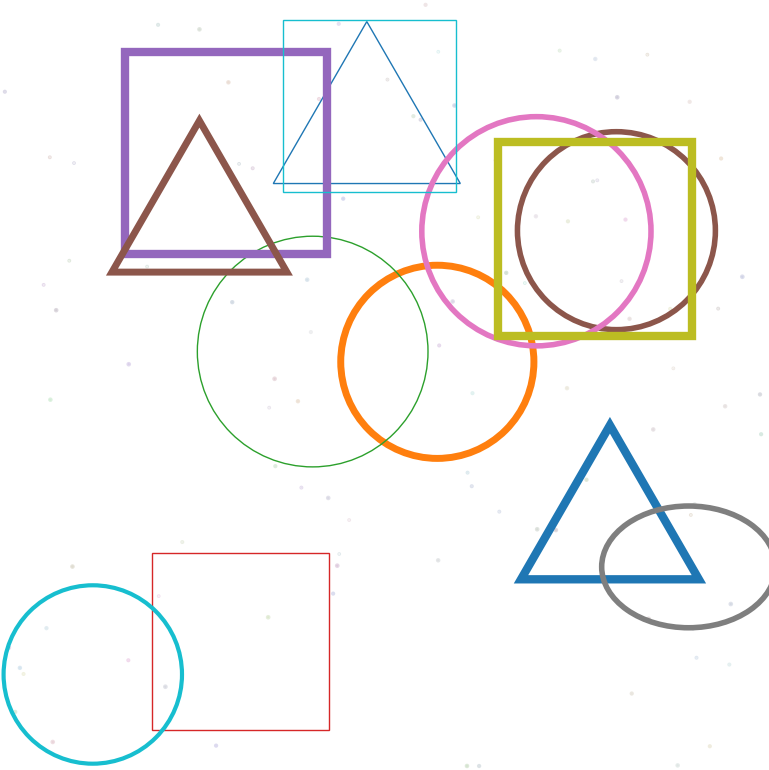[{"shape": "triangle", "thickness": 0.5, "radius": 0.7, "center": [0.476, 0.832]}, {"shape": "triangle", "thickness": 3, "radius": 0.67, "center": [0.792, 0.314]}, {"shape": "circle", "thickness": 2.5, "radius": 0.63, "center": [0.568, 0.53]}, {"shape": "circle", "thickness": 0.5, "radius": 0.75, "center": [0.406, 0.543]}, {"shape": "square", "thickness": 0.5, "radius": 0.57, "center": [0.312, 0.167]}, {"shape": "square", "thickness": 3, "radius": 0.66, "center": [0.294, 0.801]}, {"shape": "triangle", "thickness": 2.5, "radius": 0.66, "center": [0.259, 0.712]}, {"shape": "circle", "thickness": 2, "radius": 0.64, "center": [0.801, 0.7]}, {"shape": "circle", "thickness": 2, "radius": 0.74, "center": [0.697, 0.7]}, {"shape": "oval", "thickness": 2, "radius": 0.56, "center": [0.894, 0.264]}, {"shape": "square", "thickness": 3, "radius": 0.63, "center": [0.773, 0.69]}, {"shape": "circle", "thickness": 1.5, "radius": 0.58, "center": [0.121, 0.124]}, {"shape": "square", "thickness": 0.5, "radius": 0.56, "center": [0.48, 0.862]}]